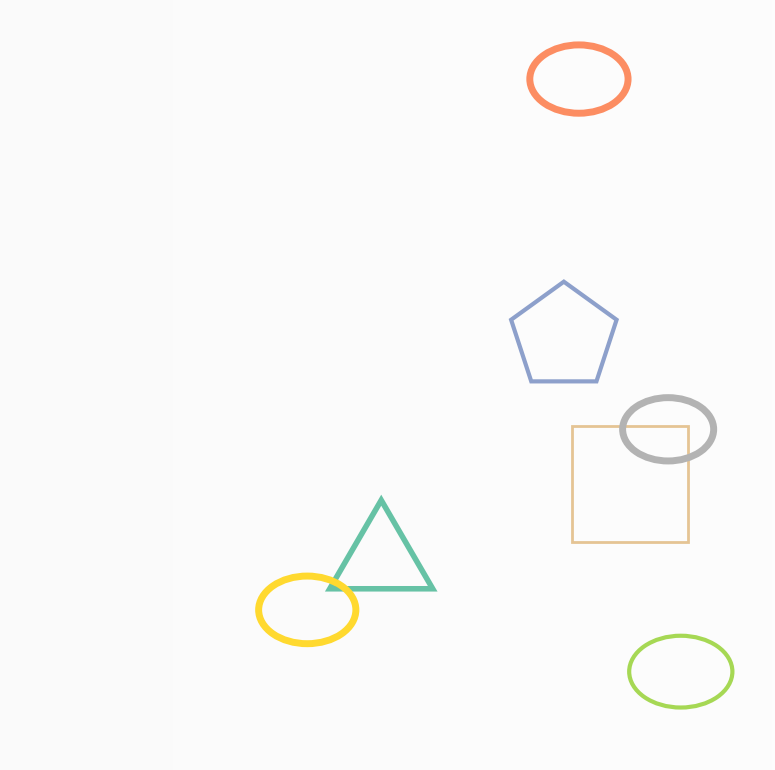[{"shape": "triangle", "thickness": 2, "radius": 0.38, "center": [0.492, 0.274]}, {"shape": "oval", "thickness": 2.5, "radius": 0.32, "center": [0.747, 0.897]}, {"shape": "pentagon", "thickness": 1.5, "radius": 0.36, "center": [0.728, 0.563]}, {"shape": "oval", "thickness": 1.5, "radius": 0.33, "center": [0.878, 0.128]}, {"shape": "oval", "thickness": 2.5, "radius": 0.31, "center": [0.396, 0.208]}, {"shape": "square", "thickness": 1, "radius": 0.38, "center": [0.813, 0.371]}, {"shape": "oval", "thickness": 2.5, "radius": 0.29, "center": [0.862, 0.442]}]